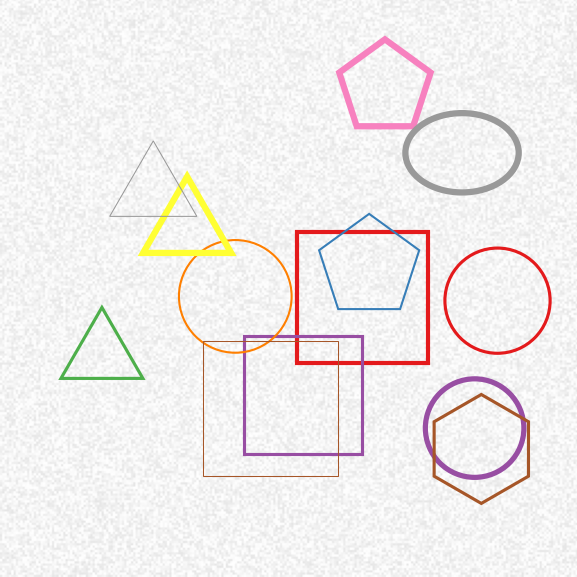[{"shape": "square", "thickness": 2, "radius": 0.57, "center": [0.628, 0.484]}, {"shape": "circle", "thickness": 1.5, "radius": 0.46, "center": [0.861, 0.478]}, {"shape": "pentagon", "thickness": 1, "radius": 0.46, "center": [0.639, 0.538]}, {"shape": "triangle", "thickness": 1.5, "radius": 0.41, "center": [0.176, 0.385]}, {"shape": "circle", "thickness": 2.5, "radius": 0.43, "center": [0.822, 0.258]}, {"shape": "square", "thickness": 1.5, "radius": 0.51, "center": [0.524, 0.315]}, {"shape": "circle", "thickness": 1, "radius": 0.49, "center": [0.407, 0.486]}, {"shape": "triangle", "thickness": 3, "radius": 0.44, "center": [0.324, 0.605]}, {"shape": "square", "thickness": 0.5, "radius": 0.59, "center": [0.469, 0.292]}, {"shape": "hexagon", "thickness": 1.5, "radius": 0.47, "center": [0.833, 0.222]}, {"shape": "pentagon", "thickness": 3, "radius": 0.42, "center": [0.667, 0.848]}, {"shape": "oval", "thickness": 3, "radius": 0.49, "center": [0.8, 0.735]}, {"shape": "triangle", "thickness": 0.5, "radius": 0.44, "center": [0.265, 0.668]}]